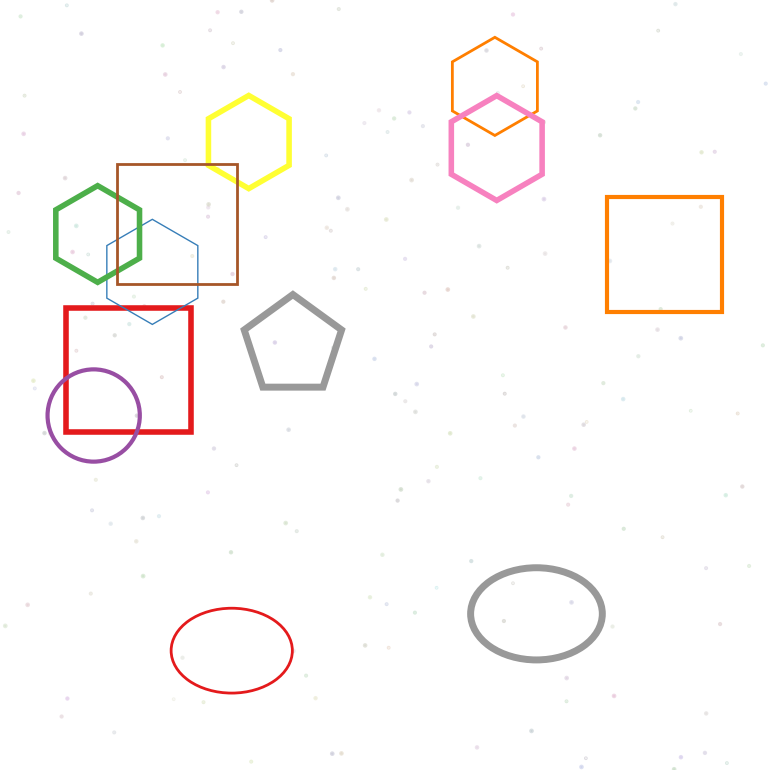[{"shape": "oval", "thickness": 1, "radius": 0.39, "center": [0.301, 0.155]}, {"shape": "square", "thickness": 2, "radius": 0.4, "center": [0.167, 0.519]}, {"shape": "hexagon", "thickness": 0.5, "radius": 0.34, "center": [0.198, 0.647]}, {"shape": "hexagon", "thickness": 2, "radius": 0.31, "center": [0.127, 0.696]}, {"shape": "circle", "thickness": 1.5, "radius": 0.3, "center": [0.122, 0.46]}, {"shape": "hexagon", "thickness": 1, "radius": 0.32, "center": [0.643, 0.888]}, {"shape": "square", "thickness": 1.5, "radius": 0.37, "center": [0.863, 0.67]}, {"shape": "hexagon", "thickness": 2, "radius": 0.3, "center": [0.323, 0.816]}, {"shape": "square", "thickness": 1, "radius": 0.39, "center": [0.23, 0.709]}, {"shape": "hexagon", "thickness": 2, "radius": 0.34, "center": [0.645, 0.808]}, {"shape": "oval", "thickness": 2.5, "radius": 0.43, "center": [0.697, 0.203]}, {"shape": "pentagon", "thickness": 2.5, "radius": 0.33, "center": [0.38, 0.551]}]